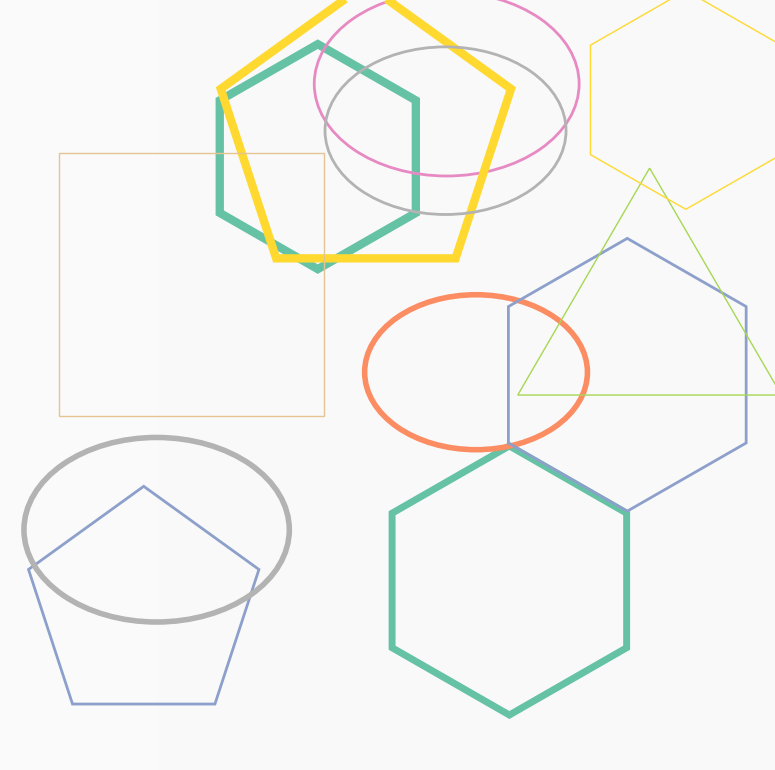[{"shape": "hexagon", "thickness": 3, "radius": 0.73, "center": [0.41, 0.797]}, {"shape": "hexagon", "thickness": 2.5, "radius": 0.87, "center": [0.657, 0.246]}, {"shape": "oval", "thickness": 2, "radius": 0.72, "center": [0.614, 0.517]}, {"shape": "pentagon", "thickness": 1, "radius": 0.78, "center": [0.185, 0.212]}, {"shape": "hexagon", "thickness": 1, "radius": 0.89, "center": [0.809, 0.513]}, {"shape": "oval", "thickness": 1, "radius": 0.85, "center": [0.576, 0.891]}, {"shape": "triangle", "thickness": 0.5, "radius": 0.98, "center": [0.838, 0.585]}, {"shape": "pentagon", "thickness": 3, "radius": 0.98, "center": [0.472, 0.824]}, {"shape": "hexagon", "thickness": 0.5, "radius": 0.71, "center": [0.885, 0.87]}, {"shape": "square", "thickness": 0.5, "radius": 0.85, "center": [0.247, 0.631]}, {"shape": "oval", "thickness": 1, "radius": 0.78, "center": [0.575, 0.83]}, {"shape": "oval", "thickness": 2, "radius": 0.86, "center": [0.202, 0.312]}]